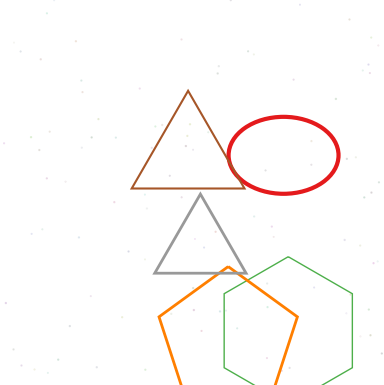[{"shape": "oval", "thickness": 3, "radius": 0.71, "center": [0.737, 0.597]}, {"shape": "hexagon", "thickness": 1, "radius": 0.96, "center": [0.749, 0.141]}, {"shape": "pentagon", "thickness": 2, "radius": 0.94, "center": [0.593, 0.119]}, {"shape": "triangle", "thickness": 1.5, "radius": 0.85, "center": [0.489, 0.595]}, {"shape": "triangle", "thickness": 2, "radius": 0.68, "center": [0.521, 0.359]}]